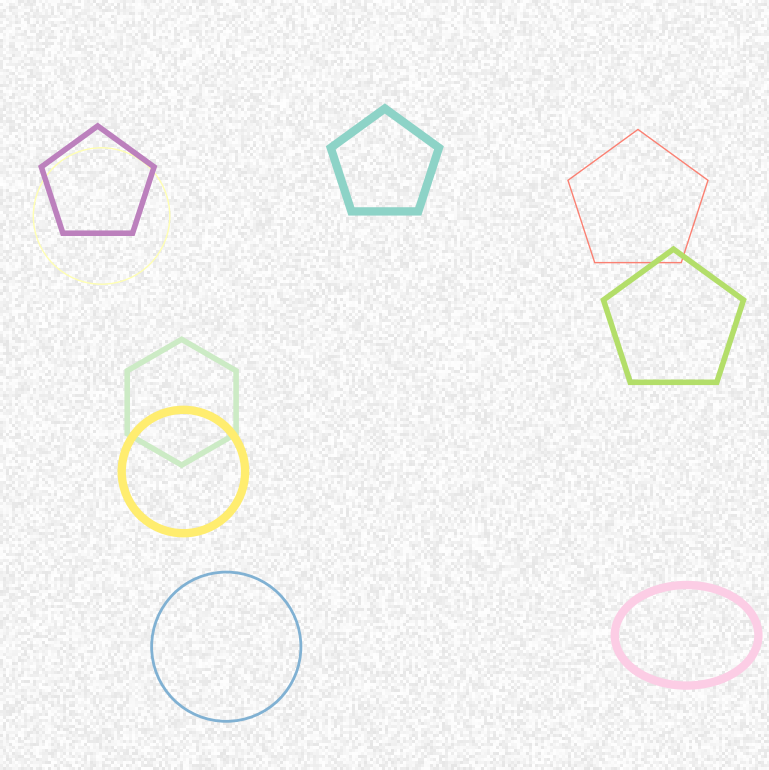[{"shape": "pentagon", "thickness": 3, "radius": 0.37, "center": [0.5, 0.785]}, {"shape": "circle", "thickness": 0.5, "radius": 0.44, "center": [0.132, 0.719]}, {"shape": "pentagon", "thickness": 0.5, "radius": 0.48, "center": [0.829, 0.736]}, {"shape": "circle", "thickness": 1, "radius": 0.48, "center": [0.294, 0.16]}, {"shape": "pentagon", "thickness": 2, "radius": 0.48, "center": [0.875, 0.581]}, {"shape": "oval", "thickness": 3, "radius": 0.47, "center": [0.892, 0.175]}, {"shape": "pentagon", "thickness": 2, "radius": 0.38, "center": [0.127, 0.759]}, {"shape": "hexagon", "thickness": 2, "radius": 0.41, "center": [0.236, 0.478]}, {"shape": "circle", "thickness": 3, "radius": 0.4, "center": [0.238, 0.388]}]